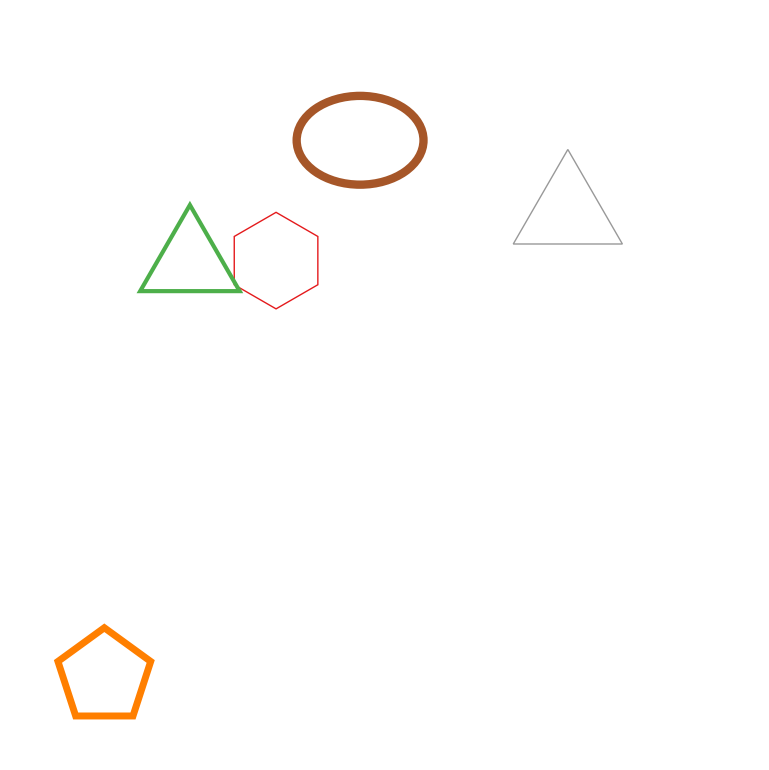[{"shape": "hexagon", "thickness": 0.5, "radius": 0.31, "center": [0.359, 0.662]}, {"shape": "triangle", "thickness": 1.5, "radius": 0.37, "center": [0.247, 0.659]}, {"shape": "pentagon", "thickness": 2.5, "radius": 0.32, "center": [0.135, 0.121]}, {"shape": "oval", "thickness": 3, "radius": 0.41, "center": [0.468, 0.818]}, {"shape": "triangle", "thickness": 0.5, "radius": 0.41, "center": [0.737, 0.724]}]